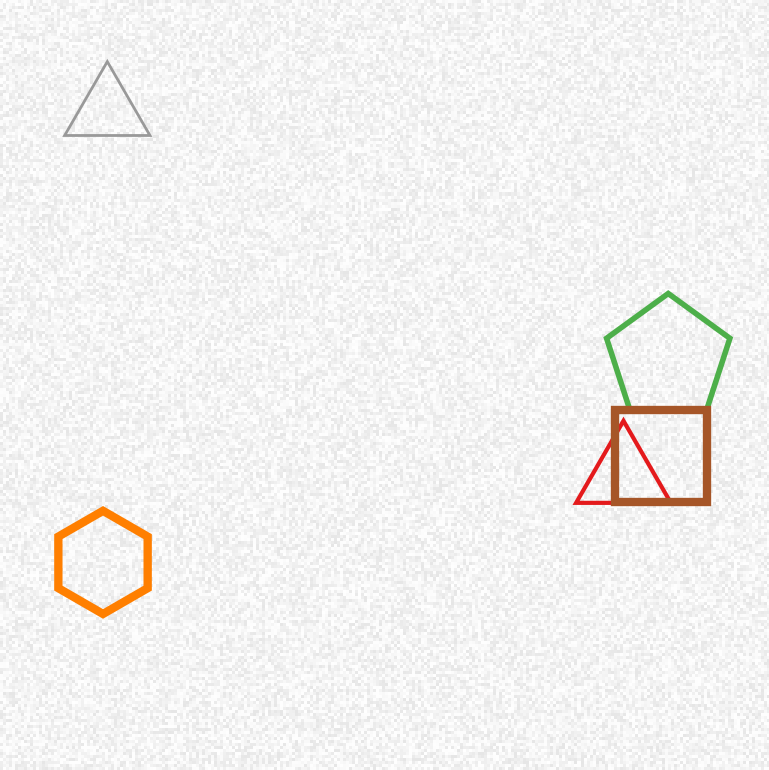[{"shape": "triangle", "thickness": 1.5, "radius": 0.36, "center": [0.81, 0.382]}, {"shape": "pentagon", "thickness": 2, "radius": 0.42, "center": [0.868, 0.535]}, {"shape": "hexagon", "thickness": 3, "radius": 0.33, "center": [0.134, 0.27]}, {"shape": "square", "thickness": 3, "radius": 0.3, "center": [0.859, 0.408]}, {"shape": "triangle", "thickness": 1, "radius": 0.32, "center": [0.139, 0.856]}]